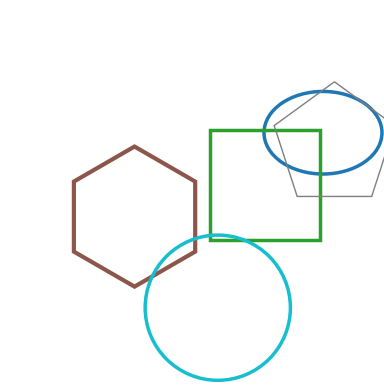[{"shape": "oval", "thickness": 2.5, "radius": 0.77, "center": [0.839, 0.655]}, {"shape": "square", "thickness": 2.5, "radius": 0.72, "center": [0.688, 0.519]}, {"shape": "hexagon", "thickness": 3, "radius": 0.91, "center": [0.349, 0.437]}, {"shape": "pentagon", "thickness": 1, "radius": 0.82, "center": [0.869, 0.623]}, {"shape": "circle", "thickness": 2.5, "radius": 0.94, "center": [0.566, 0.201]}]